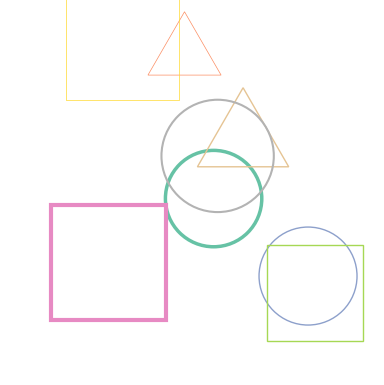[{"shape": "circle", "thickness": 2.5, "radius": 0.63, "center": [0.555, 0.484]}, {"shape": "triangle", "thickness": 0.5, "radius": 0.55, "center": [0.479, 0.86]}, {"shape": "circle", "thickness": 1, "radius": 0.64, "center": [0.8, 0.283]}, {"shape": "square", "thickness": 3, "radius": 0.75, "center": [0.282, 0.318]}, {"shape": "square", "thickness": 1, "radius": 0.62, "center": [0.817, 0.238]}, {"shape": "square", "thickness": 0.5, "radius": 0.73, "center": [0.317, 0.887]}, {"shape": "triangle", "thickness": 1, "radius": 0.68, "center": [0.631, 0.635]}, {"shape": "circle", "thickness": 1.5, "radius": 0.73, "center": [0.565, 0.595]}]